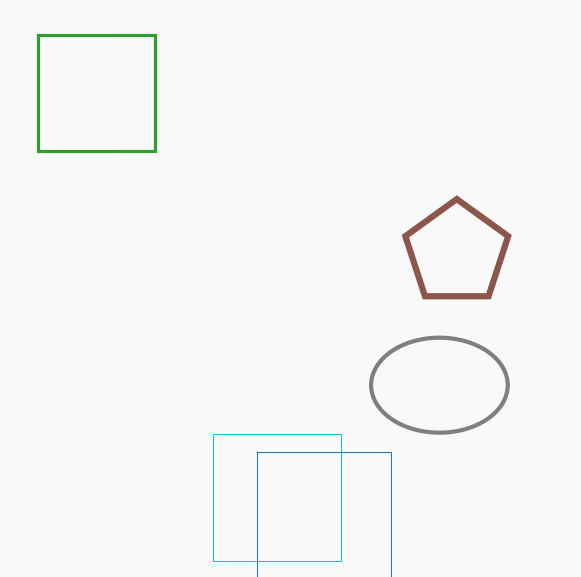[{"shape": "square", "thickness": 0.5, "radius": 0.58, "center": [0.558, 0.101]}, {"shape": "square", "thickness": 1.5, "radius": 0.5, "center": [0.166, 0.838]}, {"shape": "pentagon", "thickness": 3, "radius": 0.46, "center": [0.786, 0.561]}, {"shape": "oval", "thickness": 2, "radius": 0.59, "center": [0.756, 0.332]}, {"shape": "square", "thickness": 0.5, "radius": 0.55, "center": [0.477, 0.138]}]